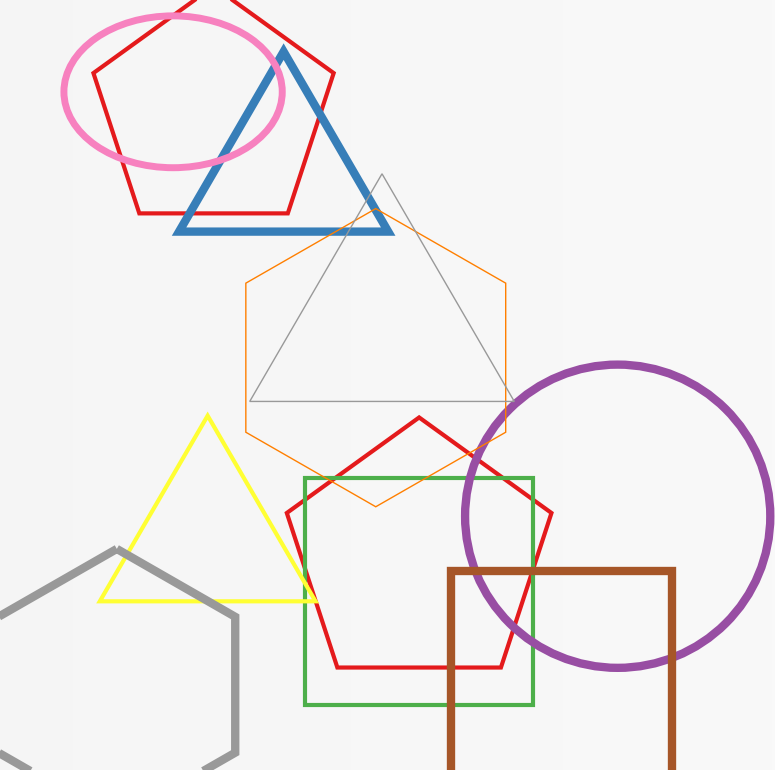[{"shape": "pentagon", "thickness": 1.5, "radius": 0.81, "center": [0.276, 0.855]}, {"shape": "pentagon", "thickness": 1.5, "radius": 0.9, "center": [0.541, 0.278]}, {"shape": "triangle", "thickness": 3, "radius": 0.78, "center": [0.366, 0.777]}, {"shape": "square", "thickness": 1.5, "radius": 0.74, "center": [0.541, 0.232]}, {"shape": "circle", "thickness": 3, "radius": 0.98, "center": [0.797, 0.33]}, {"shape": "hexagon", "thickness": 0.5, "radius": 0.97, "center": [0.485, 0.535]}, {"shape": "triangle", "thickness": 1.5, "radius": 0.8, "center": [0.268, 0.299]}, {"shape": "square", "thickness": 3, "radius": 0.71, "center": [0.725, 0.115]}, {"shape": "oval", "thickness": 2.5, "radius": 0.7, "center": [0.223, 0.881]}, {"shape": "hexagon", "thickness": 3, "radius": 0.88, "center": [0.151, 0.111]}, {"shape": "triangle", "thickness": 0.5, "radius": 0.99, "center": [0.493, 0.577]}]